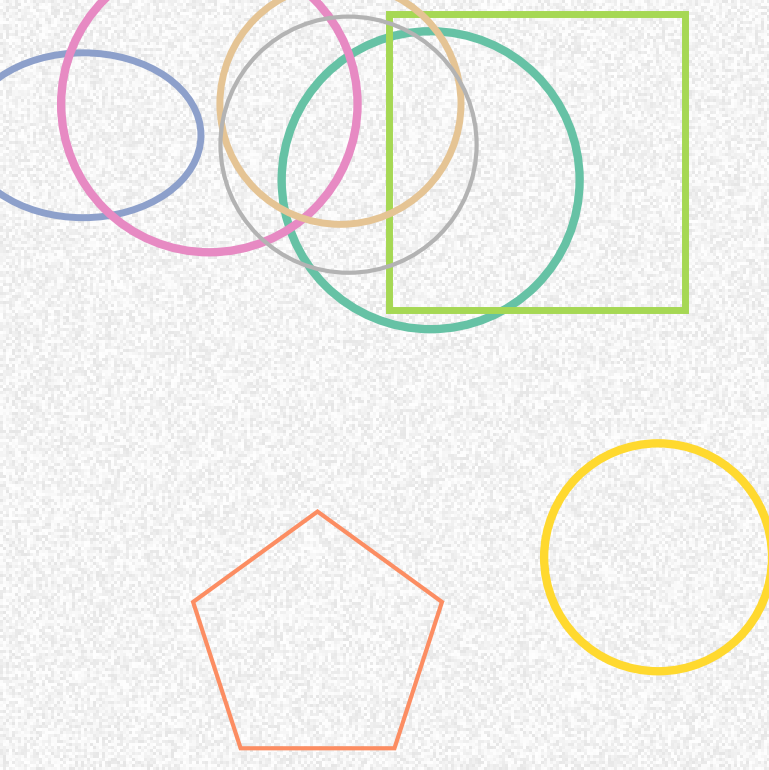[{"shape": "circle", "thickness": 3, "radius": 0.97, "center": [0.559, 0.766]}, {"shape": "pentagon", "thickness": 1.5, "radius": 0.85, "center": [0.412, 0.166]}, {"shape": "oval", "thickness": 2.5, "radius": 0.76, "center": [0.108, 0.824]}, {"shape": "circle", "thickness": 3, "radius": 0.96, "center": [0.272, 0.865]}, {"shape": "square", "thickness": 2.5, "radius": 0.96, "center": [0.697, 0.79]}, {"shape": "circle", "thickness": 3, "radius": 0.74, "center": [0.855, 0.276]}, {"shape": "circle", "thickness": 2.5, "radius": 0.78, "center": [0.442, 0.865]}, {"shape": "circle", "thickness": 1.5, "radius": 0.83, "center": [0.453, 0.812]}]